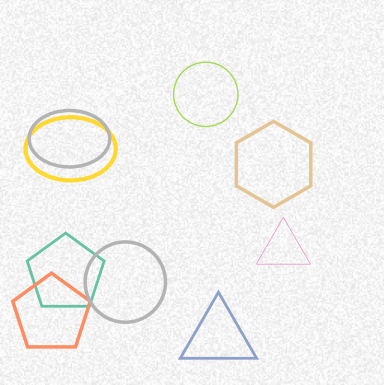[{"shape": "pentagon", "thickness": 2, "radius": 0.53, "center": [0.171, 0.29]}, {"shape": "pentagon", "thickness": 2.5, "radius": 0.53, "center": [0.134, 0.185]}, {"shape": "triangle", "thickness": 2, "radius": 0.57, "center": [0.567, 0.127]}, {"shape": "triangle", "thickness": 0.5, "radius": 0.41, "center": [0.736, 0.354]}, {"shape": "circle", "thickness": 1, "radius": 0.42, "center": [0.534, 0.755]}, {"shape": "oval", "thickness": 3, "radius": 0.59, "center": [0.183, 0.613]}, {"shape": "hexagon", "thickness": 2.5, "radius": 0.56, "center": [0.711, 0.573]}, {"shape": "oval", "thickness": 2.5, "radius": 0.52, "center": [0.18, 0.64]}, {"shape": "circle", "thickness": 2.5, "radius": 0.52, "center": [0.326, 0.267]}]